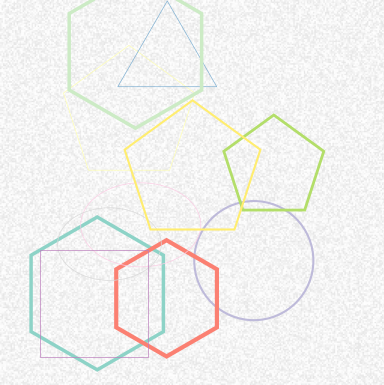[{"shape": "hexagon", "thickness": 2.5, "radius": 0.99, "center": [0.253, 0.238]}, {"shape": "pentagon", "thickness": 0.5, "radius": 0.9, "center": [0.335, 0.703]}, {"shape": "circle", "thickness": 1.5, "radius": 0.77, "center": [0.659, 0.323]}, {"shape": "hexagon", "thickness": 3, "radius": 0.75, "center": [0.433, 0.225]}, {"shape": "triangle", "thickness": 0.5, "radius": 0.74, "center": [0.434, 0.849]}, {"shape": "pentagon", "thickness": 2, "radius": 0.68, "center": [0.711, 0.565]}, {"shape": "oval", "thickness": 0.5, "radius": 0.78, "center": [0.366, 0.416]}, {"shape": "oval", "thickness": 0.5, "radius": 0.67, "center": [0.284, 0.366]}, {"shape": "square", "thickness": 0.5, "radius": 0.7, "center": [0.244, 0.211]}, {"shape": "hexagon", "thickness": 2.5, "radius": 0.99, "center": [0.352, 0.866]}, {"shape": "pentagon", "thickness": 1.5, "radius": 0.93, "center": [0.5, 0.554]}]